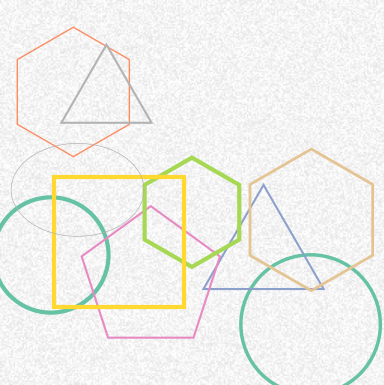[{"shape": "circle", "thickness": 3, "radius": 0.75, "center": [0.132, 0.338]}, {"shape": "circle", "thickness": 2.5, "radius": 0.91, "center": [0.807, 0.157]}, {"shape": "hexagon", "thickness": 1, "radius": 0.84, "center": [0.19, 0.761]}, {"shape": "triangle", "thickness": 1.5, "radius": 0.9, "center": [0.685, 0.339]}, {"shape": "pentagon", "thickness": 1.5, "radius": 0.94, "center": [0.392, 0.276]}, {"shape": "hexagon", "thickness": 3, "radius": 0.71, "center": [0.499, 0.449]}, {"shape": "square", "thickness": 3, "radius": 0.84, "center": [0.308, 0.371]}, {"shape": "hexagon", "thickness": 2, "radius": 0.92, "center": [0.809, 0.429]}, {"shape": "oval", "thickness": 0.5, "radius": 0.86, "center": [0.201, 0.507]}, {"shape": "triangle", "thickness": 1.5, "radius": 0.68, "center": [0.276, 0.749]}]